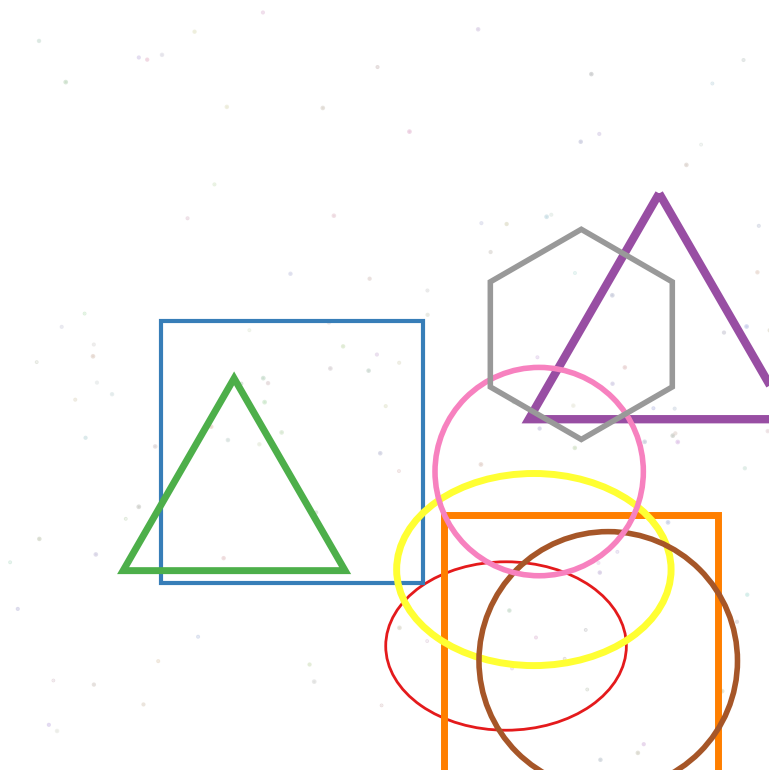[{"shape": "oval", "thickness": 1, "radius": 0.78, "center": [0.657, 0.161]}, {"shape": "square", "thickness": 1.5, "radius": 0.85, "center": [0.38, 0.413]}, {"shape": "triangle", "thickness": 2.5, "radius": 0.83, "center": [0.304, 0.342]}, {"shape": "triangle", "thickness": 3, "radius": 0.98, "center": [0.856, 0.553]}, {"shape": "square", "thickness": 2.5, "radius": 0.89, "center": [0.754, 0.153]}, {"shape": "oval", "thickness": 2.5, "radius": 0.89, "center": [0.693, 0.26]}, {"shape": "circle", "thickness": 2, "radius": 0.84, "center": [0.79, 0.142]}, {"shape": "circle", "thickness": 2, "radius": 0.68, "center": [0.7, 0.388]}, {"shape": "hexagon", "thickness": 2, "radius": 0.68, "center": [0.755, 0.566]}]